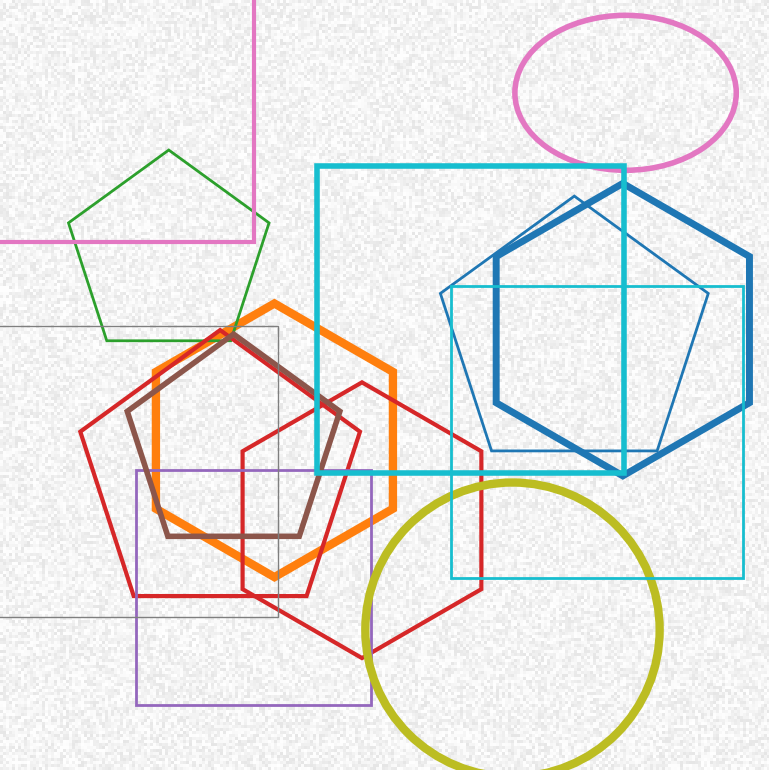[{"shape": "pentagon", "thickness": 1, "radius": 0.91, "center": [0.746, 0.562]}, {"shape": "hexagon", "thickness": 2.5, "radius": 0.95, "center": [0.809, 0.572]}, {"shape": "hexagon", "thickness": 3, "radius": 0.89, "center": [0.356, 0.428]}, {"shape": "pentagon", "thickness": 1, "radius": 0.68, "center": [0.219, 0.668]}, {"shape": "pentagon", "thickness": 1.5, "radius": 0.95, "center": [0.286, 0.38]}, {"shape": "hexagon", "thickness": 1.5, "radius": 0.9, "center": [0.47, 0.324]}, {"shape": "square", "thickness": 1, "radius": 0.76, "center": [0.33, 0.237]}, {"shape": "pentagon", "thickness": 2, "radius": 0.73, "center": [0.303, 0.421]}, {"shape": "square", "thickness": 1.5, "radius": 0.94, "center": [0.141, 0.874]}, {"shape": "oval", "thickness": 2, "radius": 0.72, "center": [0.812, 0.879]}, {"shape": "square", "thickness": 0.5, "radius": 0.95, "center": [0.171, 0.388]}, {"shape": "circle", "thickness": 3, "radius": 0.96, "center": [0.666, 0.182]}, {"shape": "square", "thickness": 1, "radius": 0.95, "center": [0.775, 0.439]}, {"shape": "square", "thickness": 2, "radius": 1.0, "center": [0.611, 0.585]}]